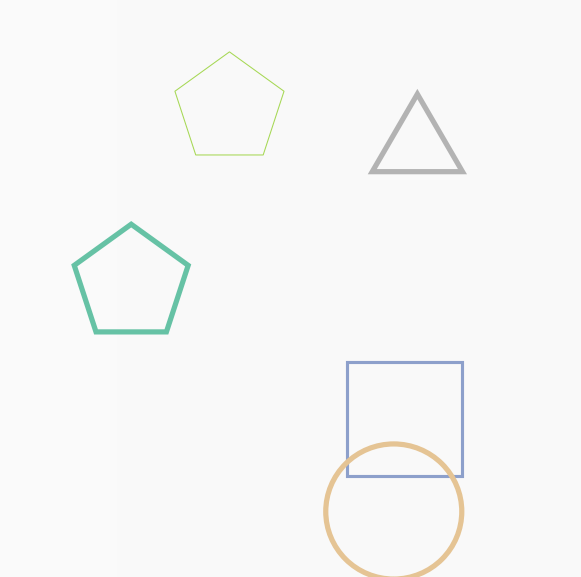[{"shape": "pentagon", "thickness": 2.5, "radius": 0.52, "center": [0.226, 0.508]}, {"shape": "square", "thickness": 1.5, "radius": 0.49, "center": [0.696, 0.273]}, {"shape": "pentagon", "thickness": 0.5, "radius": 0.49, "center": [0.395, 0.811]}, {"shape": "circle", "thickness": 2.5, "radius": 0.59, "center": [0.677, 0.113]}, {"shape": "triangle", "thickness": 2.5, "radius": 0.45, "center": [0.718, 0.747]}]